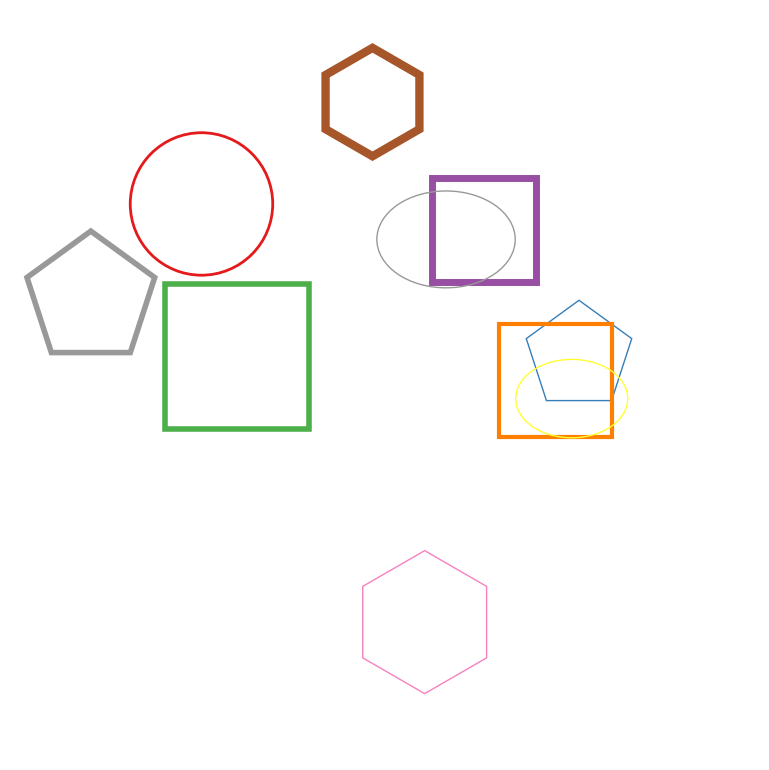[{"shape": "circle", "thickness": 1, "radius": 0.46, "center": [0.262, 0.735]}, {"shape": "pentagon", "thickness": 0.5, "radius": 0.36, "center": [0.752, 0.538]}, {"shape": "square", "thickness": 2, "radius": 0.47, "center": [0.308, 0.537]}, {"shape": "square", "thickness": 2.5, "radius": 0.34, "center": [0.628, 0.701]}, {"shape": "square", "thickness": 1.5, "radius": 0.37, "center": [0.721, 0.506]}, {"shape": "oval", "thickness": 0.5, "radius": 0.36, "center": [0.742, 0.482]}, {"shape": "hexagon", "thickness": 3, "radius": 0.35, "center": [0.484, 0.867]}, {"shape": "hexagon", "thickness": 0.5, "radius": 0.46, "center": [0.552, 0.192]}, {"shape": "oval", "thickness": 0.5, "radius": 0.45, "center": [0.579, 0.689]}, {"shape": "pentagon", "thickness": 2, "radius": 0.44, "center": [0.118, 0.613]}]